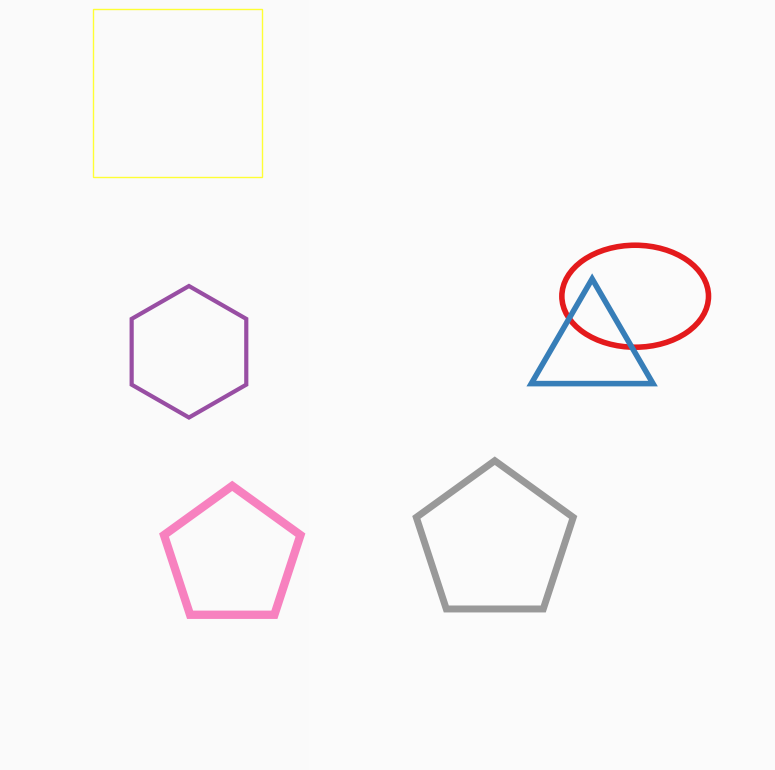[{"shape": "oval", "thickness": 2, "radius": 0.47, "center": [0.82, 0.615]}, {"shape": "triangle", "thickness": 2, "radius": 0.45, "center": [0.764, 0.547]}, {"shape": "hexagon", "thickness": 1.5, "radius": 0.43, "center": [0.244, 0.543]}, {"shape": "square", "thickness": 0.5, "radius": 0.54, "center": [0.229, 0.879]}, {"shape": "pentagon", "thickness": 3, "radius": 0.46, "center": [0.3, 0.276]}, {"shape": "pentagon", "thickness": 2.5, "radius": 0.53, "center": [0.638, 0.295]}]